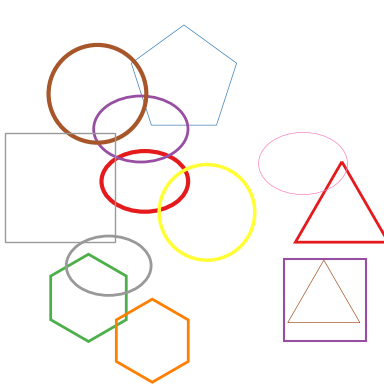[{"shape": "triangle", "thickness": 2, "radius": 0.7, "center": [0.888, 0.441]}, {"shape": "oval", "thickness": 3, "radius": 0.56, "center": [0.376, 0.529]}, {"shape": "pentagon", "thickness": 0.5, "radius": 0.72, "center": [0.478, 0.791]}, {"shape": "hexagon", "thickness": 2, "radius": 0.57, "center": [0.23, 0.226]}, {"shape": "square", "thickness": 1.5, "radius": 0.53, "center": [0.845, 0.221]}, {"shape": "oval", "thickness": 2, "radius": 0.61, "center": [0.366, 0.665]}, {"shape": "hexagon", "thickness": 2, "radius": 0.54, "center": [0.396, 0.115]}, {"shape": "circle", "thickness": 2.5, "radius": 0.62, "center": [0.538, 0.448]}, {"shape": "circle", "thickness": 3, "radius": 0.63, "center": [0.253, 0.756]}, {"shape": "triangle", "thickness": 0.5, "radius": 0.54, "center": [0.841, 0.216]}, {"shape": "oval", "thickness": 0.5, "radius": 0.58, "center": [0.787, 0.575]}, {"shape": "oval", "thickness": 2, "radius": 0.55, "center": [0.282, 0.31]}, {"shape": "square", "thickness": 1, "radius": 0.71, "center": [0.156, 0.513]}]